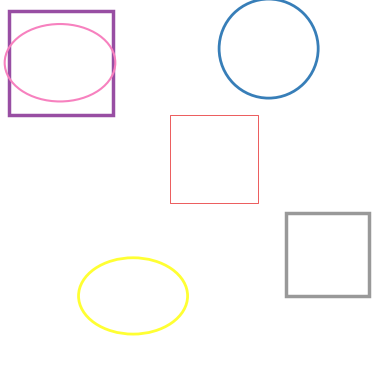[{"shape": "square", "thickness": 0.5, "radius": 0.57, "center": [0.556, 0.587]}, {"shape": "circle", "thickness": 2, "radius": 0.64, "center": [0.698, 0.874]}, {"shape": "square", "thickness": 2.5, "radius": 0.67, "center": [0.159, 0.837]}, {"shape": "oval", "thickness": 2, "radius": 0.71, "center": [0.346, 0.231]}, {"shape": "oval", "thickness": 1.5, "radius": 0.72, "center": [0.156, 0.837]}, {"shape": "square", "thickness": 2.5, "radius": 0.54, "center": [0.85, 0.338]}]